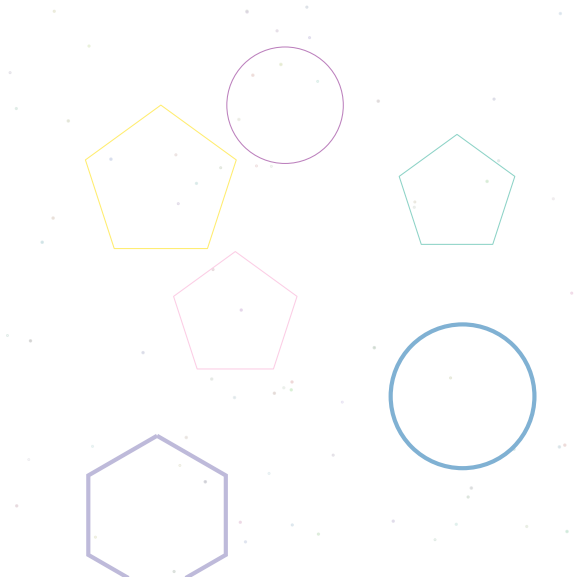[{"shape": "pentagon", "thickness": 0.5, "radius": 0.53, "center": [0.791, 0.661]}, {"shape": "hexagon", "thickness": 2, "radius": 0.69, "center": [0.272, 0.107]}, {"shape": "circle", "thickness": 2, "radius": 0.62, "center": [0.801, 0.313]}, {"shape": "pentagon", "thickness": 0.5, "radius": 0.56, "center": [0.407, 0.451]}, {"shape": "circle", "thickness": 0.5, "radius": 0.5, "center": [0.494, 0.817]}, {"shape": "pentagon", "thickness": 0.5, "radius": 0.69, "center": [0.279, 0.68]}]